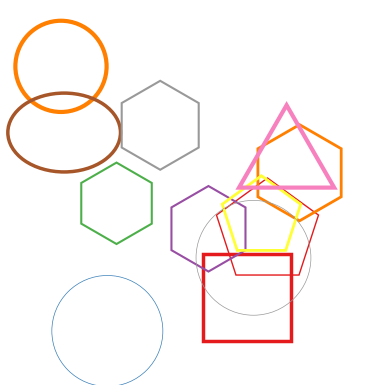[{"shape": "pentagon", "thickness": 1, "radius": 0.7, "center": [0.695, 0.398]}, {"shape": "square", "thickness": 2.5, "radius": 0.57, "center": [0.642, 0.227]}, {"shape": "circle", "thickness": 0.5, "radius": 0.72, "center": [0.279, 0.14]}, {"shape": "hexagon", "thickness": 1.5, "radius": 0.53, "center": [0.303, 0.472]}, {"shape": "hexagon", "thickness": 1.5, "radius": 0.56, "center": [0.541, 0.406]}, {"shape": "hexagon", "thickness": 2, "radius": 0.62, "center": [0.778, 0.551]}, {"shape": "circle", "thickness": 3, "radius": 0.59, "center": [0.158, 0.828]}, {"shape": "pentagon", "thickness": 2, "radius": 0.54, "center": [0.679, 0.436]}, {"shape": "oval", "thickness": 2.5, "radius": 0.73, "center": [0.167, 0.656]}, {"shape": "triangle", "thickness": 3, "radius": 0.71, "center": [0.744, 0.584]}, {"shape": "hexagon", "thickness": 1.5, "radius": 0.58, "center": [0.416, 0.675]}, {"shape": "circle", "thickness": 0.5, "radius": 0.75, "center": [0.658, 0.33]}]